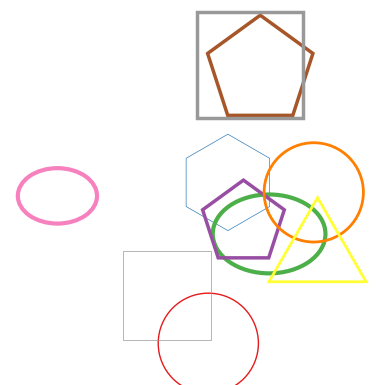[{"shape": "circle", "thickness": 1, "radius": 0.65, "center": [0.541, 0.108]}, {"shape": "hexagon", "thickness": 0.5, "radius": 0.63, "center": [0.592, 0.526]}, {"shape": "oval", "thickness": 3, "radius": 0.73, "center": [0.699, 0.392]}, {"shape": "pentagon", "thickness": 2.5, "radius": 0.56, "center": [0.632, 0.421]}, {"shape": "circle", "thickness": 2, "radius": 0.64, "center": [0.815, 0.5]}, {"shape": "triangle", "thickness": 2, "radius": 0.73, "center": [0.825, 0.341]}, {"shape": "pentagon", "thickness": 2.5, "radius": 0.72, "center": [0.676, 0.817]}, {"shape": "oval", "thickness": 3, "radius": 0.51, "center": [0.149, 0.491]}, {"shape": "square", "thickness": 0.5, "radius": 0.58, "center": [0.434, 0.233]}, {"shape": "square", "thickness": 2.5, "radius": 0.69, "center": [0.65, 0.832]}]